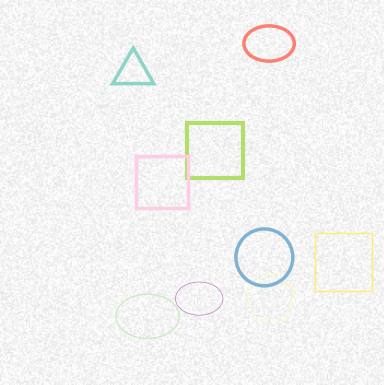[{"shape": "triangle", "thickness": 2.5, "radius": 0.31, "center": [0.346, 0.814]}, {"shape": "pentagon", "thickness": 0.5, "radius": 0.34, "center": [0.702, 0.224]}, {"shape": "oval", "thickness": 2.5, "radius": 0.33, "center": [0.699, 0.887]}, {"shape": "circle", "thickness": 2.5, "radius": 0.37, "center": [0.687, 0.331]}, {"shape": "square", "thickness": 3, "radius": 0.36, "center": [0.558, 0.609]}, {"shape": "square", "thickness": 2.5, "radius": 0.34, "center": [0.421, 0.526]}, {"shape": "oval", "thickness": 0.5, "radius": 0.31, "center": [0.517, 0.224]}, {"shape": "oval", "thickness": 1, "radius": 0.41, "center": [0.383, 0.178]}, {"shape": "square", "thickness": 1, "radius": 0.37, "center": [0.892, 0.319]}]